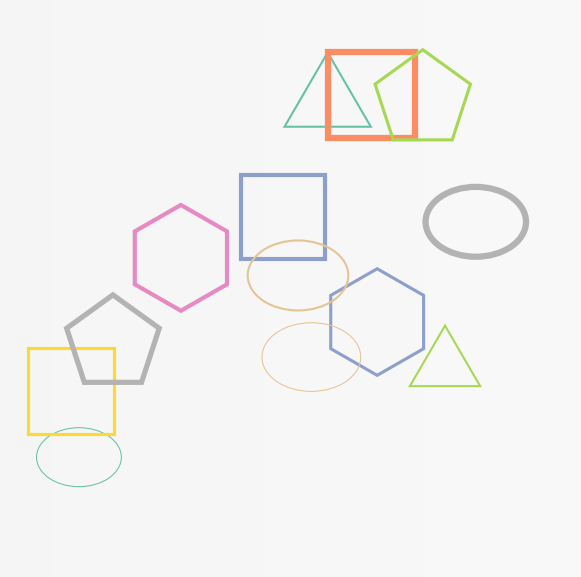[{"shape": "oval", "thickness": 0.5, "radius": 0.36, "center": [0.136, 0.207]}, {"shape": "triangle", "thickness": 1, "radius": 0.43, "center": [0.564, 0.823]}, {"shape": "square", "thickness": 3, "radius": 0.37, "center": [0.639, 0.835]}, {"shape": "square", "thickness": 2, "radius": 0.36, "center": [0.486, 0.623]}, {"shape": "hexagon", "thickness": 1.5, "radius": 0.46, "center": [0.649, 0.442]}, {"shape": "hexagon", "thickness": 2, "radius": 0.46, "center": [0.311, 0.553]}, {"shape": "triangle", "thickness": 1, "radius": 0.35, "center": [0.766, 0.365]}, {"shape": "pentagon", "thickness": 1.5, "radius": 0.43, "center": [0.727, 0.827]}, {"shape": "square", "thickness": 1.5, "radius": 0.37, "center": [0.122, 0.322]}, {"shape": "oval", "thickness": 0.5, "radius": 0.42, "center": [0.536, 0.381]}, {"shape": "oval", "thickness": 1, "radius": 0.43, "center": [0.513, 0.522]}, {"shape": "oval", "thickness": 3, "radius": 0.43, "center": [0.819, 0.615]}, {"shape": "pentagon", "thickness": 2.5, "radius": 0.42, "center": [0.194, 0.405]}]